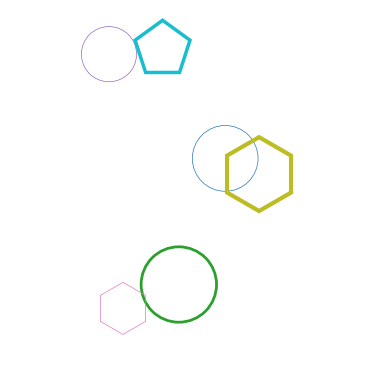[{"shape": "circle", "thickness": 0.5, "radius": 0.43, "center": [0.585, 0.589]}, {"shape": "circle", "thickness": 2, "radius": 0.49, "center": [0.464, 0.261]}, {"shape": "circle", "thickness": 0.5, "radius": 0.36, "center": [0.283, 0.859]}, {"shape": "hexagon", "thickness": 0.5, "radius": 0.34, "center": [0.319, 0.199]}, {"shape": "hexagon", "thickness": 3, "radius": 0.48, "center": [0.673, 0.548]}, {"shape": "pentagon", "thickness": 2.5, "radius": 0.37, "center": [0.422, 0.872]}]